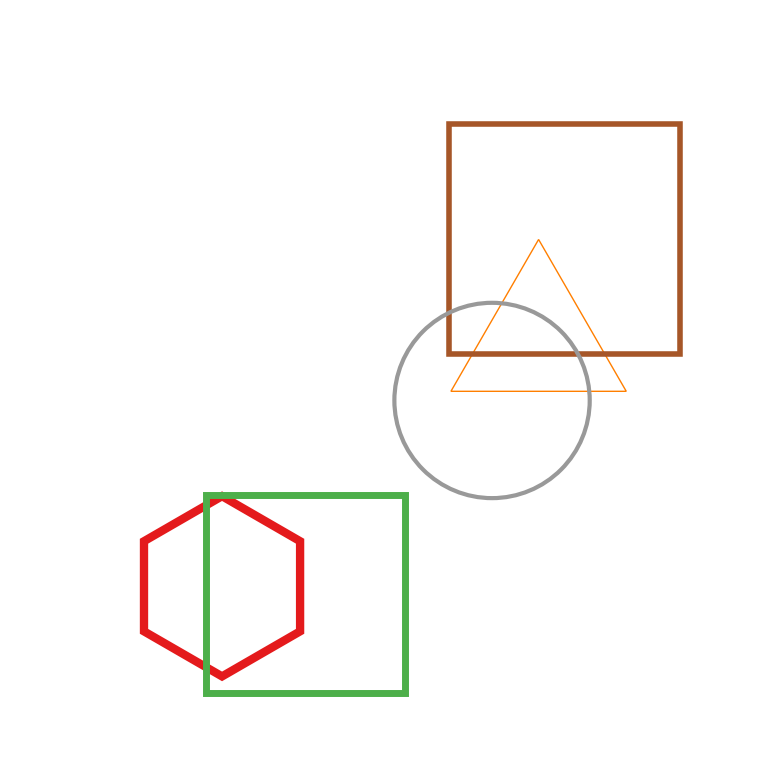[{"shape": "hexagon", "thickness": 3, "radius": 0.59, "center": [0.288, 0.239]}, {"shape": "square", "thickness": 2.5, "radius": 0.64, "center": [0.397, 0.229]}, {"shape": "triangle", "thickness": 0.5, "radius": 0.66, "center": [0.699, 0.558]}, {"shape": "square", "thickness": 2, "radius": 0.75, "center": [0.733, 0.69]}, {"shape": "circle", "thickness": 1.5, "radius": 0.63, "center": [0.639, 0.48]}]